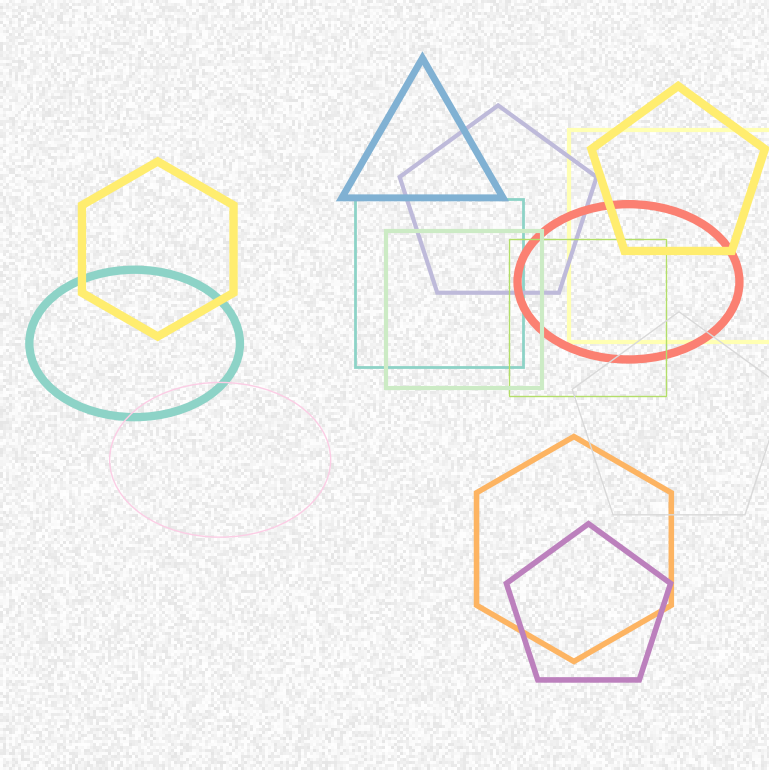[{"shape": "square", "thickness": 1, "radius": 0.54, "center": [0.57, 0.632]}, {"shape": "oval", "thickness": 3, "radius": 0.68, "center": [0.175, 0.554]}, {"shape": "square", "thickness": 1.5, "radius": 0.69, "center": [0.876, 0.694]}, {"shape": "pentagon", "thickness": 1.5, "radius": 0.67, "center": [0.647, 0.729]}, {"shape": "oval", "thickness": 3, "radius": 0.72, "center": [0.816, 0.634]}, {"shape": "triangle", "thickness": 2.5, "radius": 0.6, "center": [0.549, 0.804]}, {"shape": "hexagon", "thickness": 2, "radius": 0.73, "center": [0.745, 0.287]}, {"shape": "square", "thickness": 0.5, "radius": 0.51, "center": [0.763, 0.588]}, {"shape": "oval", "thickness": 0.5, "radius": 0.72, "center": [0.286, 0.403]}, {"shape": "pentagon", "thickness": 0.5, "radius": 0.73, "center": [0.882, 0.449]}, {"shape": "pentagon", "thickness": 2, "radius": 0.56, "center": [0.764, 0.208]}, {"shape": "square", "thickness": 1.5, "radius": 0.51, "center": [0.603, 0.598]}, {"shape": "hexagon", "thickness": 3, "radius": 0.57, "center": [0.205, 0.677]}, {"shape": "pentagon", "thickness": 3, "radius": 0.59, "center": [0.881, 0.77]}]